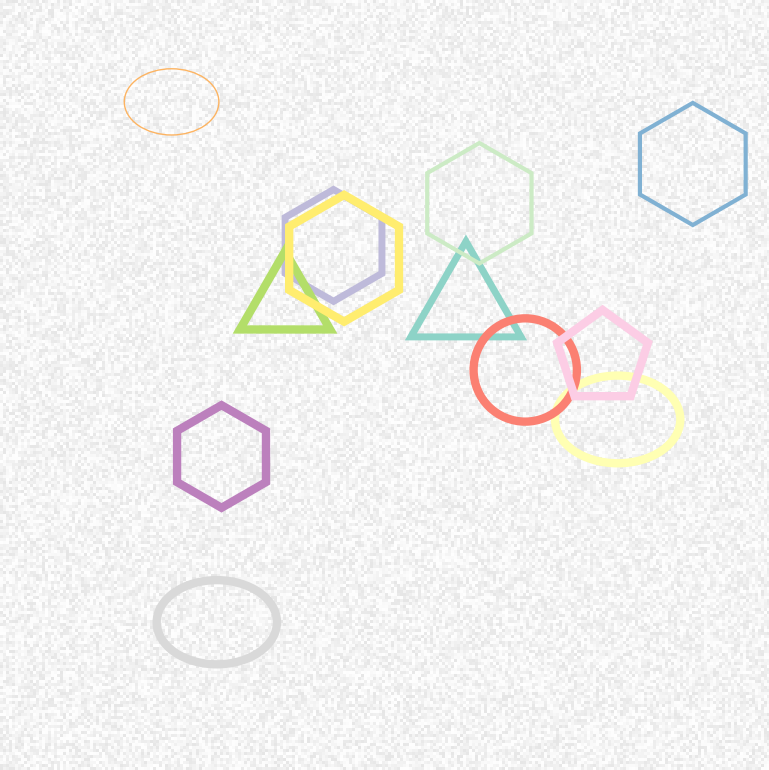[{"shape": "triangle", "thickness": 2.5, "radius": 0.41, "center": [0.605, 0.604]}, {"shape": "oval", "thickness": 3, "radius": 0.41, "center": [0.802, 0.455]}, {"shape": "hexagon", "thickness": 2.5, "radius": 0.36, "center": [0.433, 0.681]}, {"shape": "circle", "thickness": 3, "radius": 0.34, "center": [0.682, 0.52]}, {"shape": "hexagon", "thickness": 1.5, "radius": 0.4, "center": [0.9, 0.787]}, {"shape": "oval", "thickness": 0.5, "radius": 0.31, "center": [0.223, 0.868]}, {"shape": "triangle", "thickness": 3, "radius": 0.34, "center": [0.37, 0.606]}, {"shape": "pentagon", "thickness": 3, "radius": 0.31, "center": [0.783, 0.536]}, {"shape": "oval", "thickness": 3, "radius": 0.39, "center": [0.282, 0.192]}, {"shape": "hexagon", "thickness": 3, "radius": 0.33, "center": [0.288, 0.407]}, {"shape": "hexagon", "thickness": 1.5, "radius": 0.39, "center": [0.623, 0.736]}, {"shape": "hexagon", "thickness": 3, "radius": 0.41, "center": [0.447, 0.665]}]